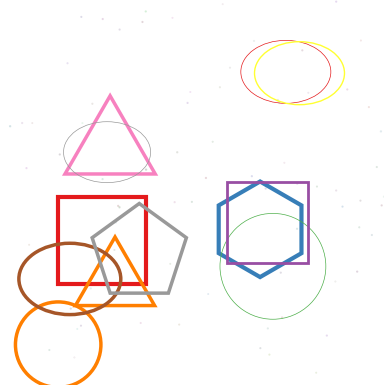[{"shape": "oval", "thickness": 0.5, "radius": 0.58, "center": [0.742, 0.813]}, {"shape": "square", "thickness": 3, "radius": 0.57, "center": [0.266, 0.375]}, {"shape": "hexagon", "thickness": 3, "radius": 0.62, "center": [0.676, 0.404]}, {"shape": "circle", "thickness": 0.5, "radius": 0.69, "center": [0.709, 0.308]}, {"shape": "square", "thickness": 2, "radius": 0.53, "center": [0.695, 0.422]}, {"shape": "circle", "thickness": 2.5, "radius": 0.55, "center": [0.151, 0.105]}, {"shape": "triangle", "thickness": 2.5, "radius": 0.59, "center": [0.299, 0.266]}, {"shape": "oval", "thickness": 1, "radius": 0.58, "center": [0.778, 0.81]}, {"shape": "oval", "thickness": 2.5, "radius": 0.66, "center": [0.181, 0.276]}, {"shape": "triangle", "thickness": 2.5, "radius": 0.68, "center": [0.286, 0.616]}, {"shape": "pentagon", "thickness": 2.5, "radius": 0.64, "center": [0.362, 0.343]}, {"shape": "oval", "thickness": 0.5, "radius": 0.57, "center": [0.278, 0.605]}]